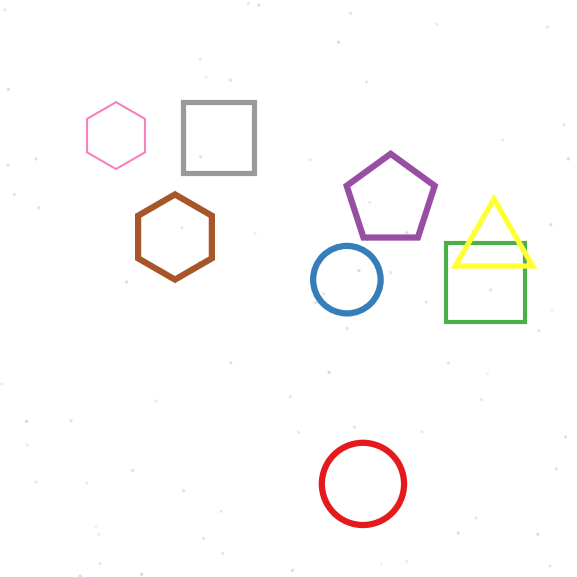[{"shape": "circle", "thickness": 3, "radius": 0.36, "center": [0.628, 0.161]}, {"shape": "circle", "thickness": 3, "radius": 0.29, "center": [0.601, 0.515]}, {"shape": "square", "thickness": 2, "radius": 0.34, "center": [0.841, 0.51]}, {"shape": "pentagon", "thickness": 3, "radius": 0.4, "center": [0.676, 0.653]}, {"shape": "triangle", "thickness": 2.5, "radius": 0.39, "center": [0.855, 0.577]}, {"shape": "hexagon", "thickness": 3, "radius": 0.37, "center": [0.303, 0.589]}, {"shape": "hexagon", "thickness": 1, "radius": 0.29, "center": [0.201, 0.764]}, {"shape": "square", "thickness": 2.5, "radius": 0.3, "center": [0.379, 0.761]}]